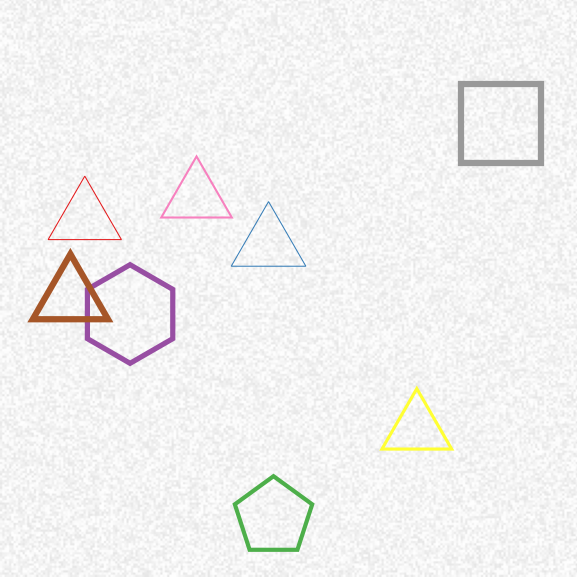[{"shape": "triangle", "thickness": 0.5, "radius": 0.37, "center": [0.147, 0.621]}, {"shape": "triangle", "thickness": 0.5, "radius": 0.37, "center": [0.465, 0.575]}, {"shape": "pentagon", "thickness": 2, "radius": 0.35, "center": [0.474, 0.104]}, {"shape": "hexagon", "thickness": 2.5, "radius": 0.43, "center": [0.225, 0.455]}, {"shape": "triangle", "thickness": 1.5, "radius": 0.35, "center": [0.722, 0.256]}, {"shape": "triangle", "thickness": 3, "radius": 0.38, "center": [0.122, 0.484]}, {"shape": "triangle", "thickness": 1, "radius": 0.35, "center": [0.34, 0.658]}, {"shape": "square", "thickness": 3, "radius": 0.34, "center": [0.867, 0.785]}]